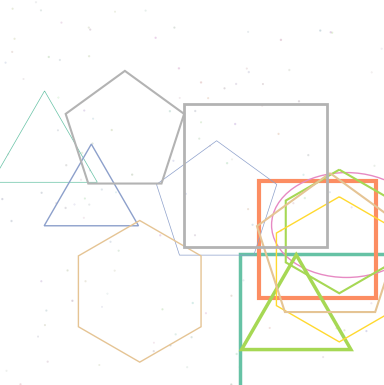[{"shape": "triangle", "thickness": 0.5, "radius": 0.79, "center": [0.116, 0.606]}, {"shape": "square", "thickness": 2.5, "radius": 0.99, "center": [0.821, 0.141]}, {"shape": "square", "thickness": 3, "radius": 0.76, "center": [0.824, 0.377]}, {"shape": "pentagon", "thickness": 0.5, "radius": 0.82, "center": [0.563, 0.47]}, {"shape": "triangle", "thickness": 1, "radius": 0.71, "center": [0.237, 0.484]}, {"shape": "oval", "thickness": 1, "radius": 0.97, "center": [0.9, 0.416]}, {"shape": "hexagon", "thickness": 1.5, "radius": 0.8, "center": [0.881, 0.399]}, {"shape": "triangle", "thickness": 2.5, "radius": 0.82, "center": [0.769, 0.174]}, {"shape": "hexagon", "thickness": 1, "radius": 0.94, "center": [0.881, 0.3]}, {"shape": "pentagon", "thickness": 1.5, "radius": 1.0, "center": [0.857, 0.351]}, {"shape": "hexagon", "thickness": 1, "radius": 0.92, "center": [0.363, 0.243]}, {"shape": "square", "thickness": 2, "radius": 0.93, "center": [0.664, 0.544]}, {"shape": "pentagon", "thickness": 1.5, "radius": 0.81, "center": [0.324, 0.654]}]